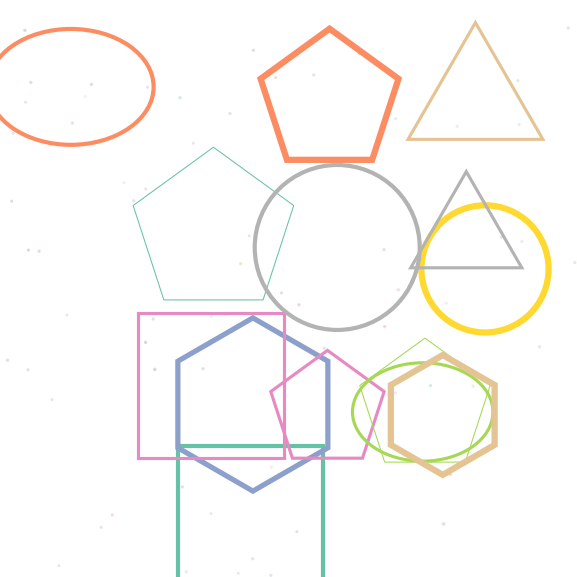[{"shape": "square", "thickness": 2, "radius": 0.63, "center": [0.433, 0.101]}, {"shape": "pentagon", "thickness": 0.5, "radius": 0.73, "center": [0.37, 0.598]}, {"shape": "pentagon", "thickness": 3, "radius": 0.63, "center": [0.571, 0.824]}, {"shape": "oval", "thickness": 2, "radius": 0.72, "center": [0.123, 0.849]}, {"shape": "hexagon", "thickness": 2.5, "radius": 0.75, "center": [0.438, 0.299]}, {"shape": "square", "thickness": 1.5, "radius": 0.63, "center": [0.365, 0.332]}, {"shape": "pentagon", "thickness": 1.5, "radius": 0.52, "center": [0.567, 0.289]}, {"shape": "oval", "thickness": 1.5, "radius": 0.61, "center": [0.732, 0.286]}, {"shape": "pentagon", "thickness": 0.5, "radius": 0.59, "center": [0.736, 0.295]}, {"shape": "circle", "thickness": 3, "radius": 0.55, "center": [0.84, 0.534]}, {"shape": "hexagon", "thickness": 3, "radius": 0.52, "center": [0.767, 0.281]}, {"shape": "triangle", "thickness": 1.5, "radius": 0.67, "center": [0.823, 0.825]}, {"shape": "circle", "thickness": 2, "radius": 0.71, "center": [0.584, 0.571]}, {"shape": "triangle", "thickness": 1.5, "radius": 0.56, "center": [0.807, 0.591]}]